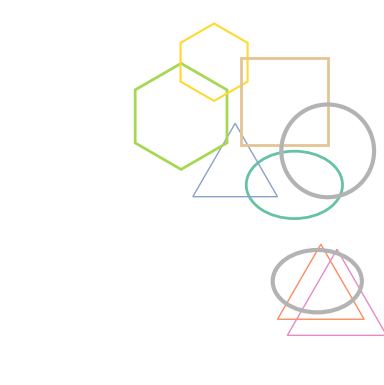[{"shape": "oval", "thickness": 2, "radius": 0.63, "center": [0.765, 0.52]}, {"shape": "triangle", "thickness": 1, "radius": 0.65, "center": [0.833, 0.236]}, {"shape": "triangle", "thickness": 1, "radius": 0.63, "center": [0.611, 0.553]}, {"shape": "triangle", "thickness": 1, "radius": 0.74, "center": [0.875, 0.203]}, {"shape": "hexagon", "thickness": 2, "radius": 0.69, "center": [0.47, 0.698]}, {"shape": "hexagon", "thickness": 1.5, "radius": 0.5, "center": [0.556, 0.838]}, {"shape": "square", "thickness": 2, "radius": 0.57, "center": [0.739, 0.737]}, {"shape": "circle", "thickness": 3, "radius": 0.6, "center": [0.851, 0.608]}, {"shape": "oval", "thickness": 3, "radius": 0.58, "center": [0.824, 0.27]}]